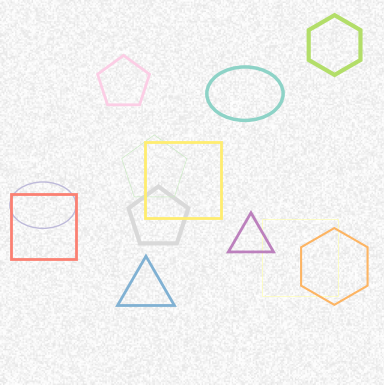[{"shape": "oval", "thickness": 2.5, "radius": 0.5, "center": [0.636, 0.757]}, {"shape": "square", "thickness": 0.5, "radius": 0.5, "center": [0.78, 0.331]}, {"shape": "oval", "thickness": 1, "radius": 0.43, "center": [0.112, 0.467]}, {"shape": "square", "thickness": 2, "radius": 0.42, "center": [0.113, 0.412]}, {"shape": "triangle", "thickness": 2, "radius": 0.43, "center": [0.379, 0.249]}, {"shape": "hexagon", "thickness": 1.5, "radius": 0.5, "center": [0.868, 0.308]}, {"shape": "hexagon", "thickness": 3, "radius": 0.39, "center": [0.869, 0.883]}, {"shape": "pentagon", "thickness": 2, "radius": 0.35, "center": [0.321, 0.785]}, {"shape": "pentagon", "thickness": 3, "radius": 0.41, "center": [0.411, 0.434]}, {"shape": "triangle", "thickness": 2, "radius": 0.34, "center": [0.652, 0.38]}, {"shape": "pentagon", "thickness": 0.5, "radius": 0.44, "center": [0.401, 0.561]}, {"shape": "square", "thickness": 2, "radius": 0.49, "center": [0.475, 0.533]}]